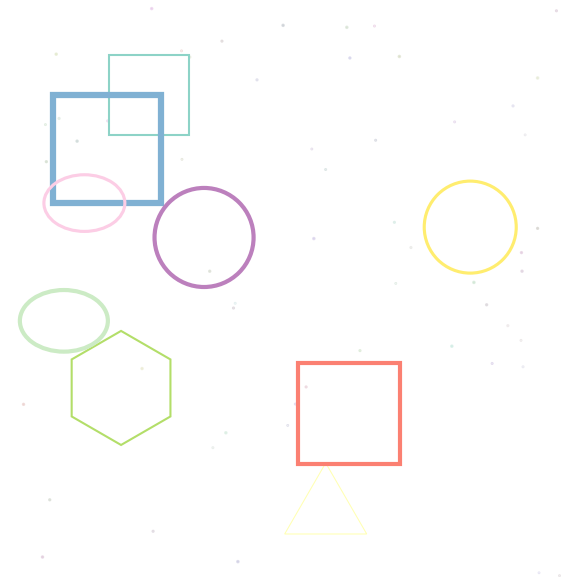[{"shape": "square", "thickness": 1, "radius": 0.35, "center": [0.258, 0.835]}, {"shape": "triangle", "thickness": 0.5, "radius": 0.41, "center": [0.564, 0.115]}, {"shape": "square", "thickness": 2, "radius": 0.44, "center": [0.605, 0.283]}, {"shape": "square", "thickness": 3, "radius": 0.47, "center": [0.186, 0.742]}, {"shape": "hexagon", "thickness": 1, "radius": 0.49, "center": [0.21, 0.327]}, {"shape": "oval", "thickness": 1.5, "radius": 0.35, "center": [0.146, 0.647]}, {"shape": "circle", "thickness": 2, "radius": 0.43, "center": [0.353, 0.588]}, {"shape": "oval", "thickness": 2, "radius": 0.38, "center": [0.111, 0.444]}, {"shape": "circle", "thickness": 1.5, "radius": 0.4, "center": [0.814, 0.606]}]